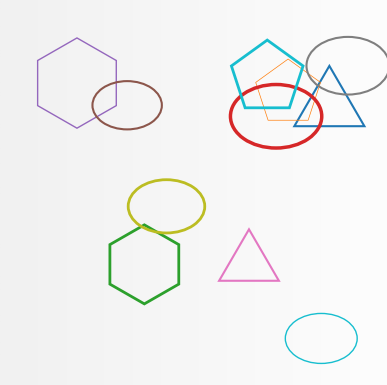[{"shape": "triangle", "thickness": 1.5, "radius": 0.52, "center": [0.85, 0.724]}, {"shape": "pentagon", "thickness": 0.5, "radius": 0.44, "center": [0.744, 0.759]}, {"shape": "hexagon", "thickness": 2, "radius": 0.51, "center": [0.372, 0.313]}, {"shape": "oval", "thickness": 2.5, "radius": 0.59, "center": [0.713, 0.698]}, {"shape": "hexagon", "thickness": 1, "radius": 0.59, "center": [0.199, 0.784]}, {"shape": "oval", "thickness": 1.5, "radius": 0.45, "center": [0.328, 0.727]}, {"shape": "triangle", "thickness": 1.5, "radius": 0.45, "center": [0.643, 0.315]}, {"shape": "oval", "thickness": 1.5, "radius": 0.53, "center": [0.898, 0.829]}, {"shape": "oval", "thickness": 2, "radius": 0.49, "center": [0.43, 0.464]}, {"shape": "oval", "thickness": 1, "radius": 0.46, "center": [0.829, 0.121]}, {"shape": "pentagon", "thickness": 2, "radius": 0.49, "center": [0.69, 0.799]}]